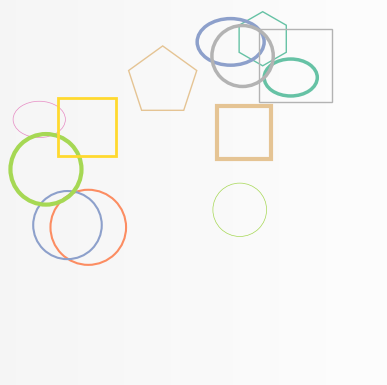[{"shape": "oval", "thickness": 2.5, "radius": 0.34, "center": [0.75, 0.799]}, {"shape": "hexagon", "thickness": 1, "radius": 0.35, "center": [0.678, 0.899]}, {"shape": "circle", "thickness": 1.5, "radius": 0.49, "center": [0.228, 0.41]}, {"shape": "oval", "thickness": 2.5, "radius": 0.43, "center": [0.595, 0.891]}, {"shape": "circle", "thickness": 1.5, "radius": 0.44, "center": [0.174, 0.415]}, {"shape": "oval", "thickness": 0.5, "radius": 0.34, "center": [0.101, 0.69]}, {"shape": "circle", "thickness": 0.5, "radius": 0.35, "center": [0.619, 0.455]}, {"shape": "circle", "thickness": 3, "radius": 0.46, "center": [0.119, 0.56]}, {"shape": "square", "thickness": 2, "radius": 0.37, "center": [0.225, 0.671]}, {"shape": "square", "thickness": 3, "radius": 0.35, "center": [0.631, 0.656]}, {"shape": "pentagon", "thickness": 1, "radius": 0.46, "center": [0.42, 0.788]}, {"shape": "circle", "thickness": 2.5, "radius": 0.4, "center": [0.626, 0.855]}, {"shape": "square", "thickness": 1, "radius": 0.47, "center": [0.762, 0.829]}]